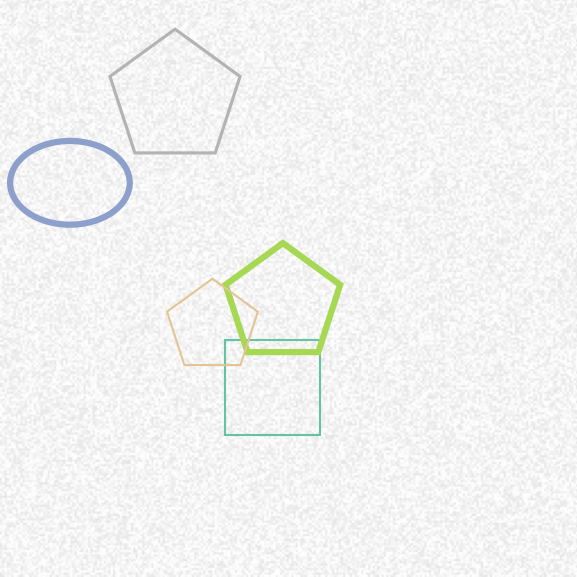[{"shape": "square", "thickness": 1, "radius": 0.41, "center": [0.472, 0.328]}, {"shape": "oval", "thickness": 3, "radius": 0.52, "center": [0.121, 0.683]}, {"shape": "pentagon", "thickness": 3, "radius": 0.52, "center": [0.49, 0.474]}, {"shape": "pentagon", "thickness": 1, "radius": 0.41, "center": [0.368, 0.434]}, {"shape": "pentagon", "thickness": 1.5, "radius": 0.59, "center": [0.303, 0.83]}]